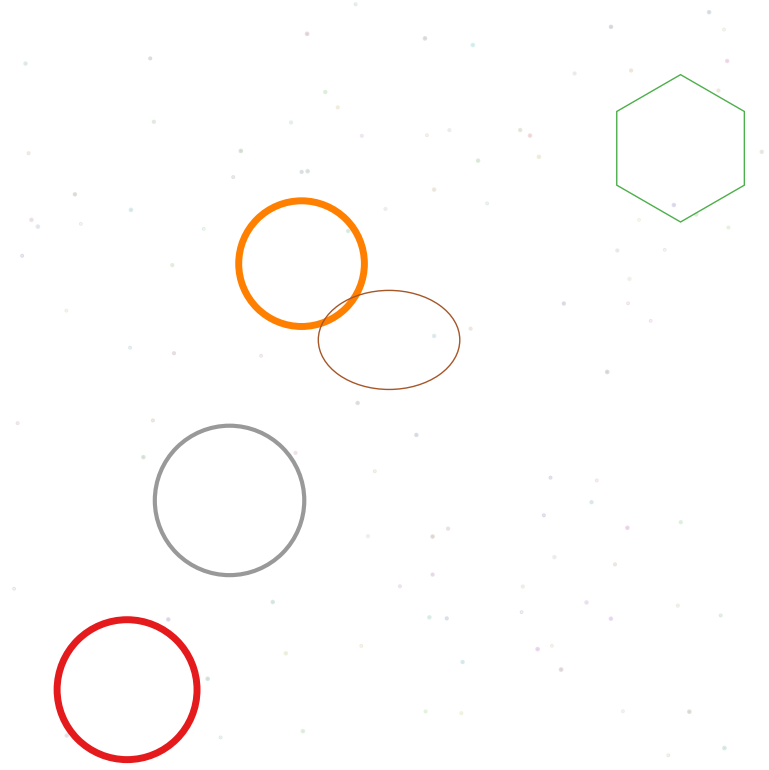[{"shape": "circle", "thickness": 2.5, "radius": 0.45, "center": [0.165, 0.104]}, {"shape": "hexagon", "thickness": 0.5, "radius": 0.48, "center": [0.884, 0.807]}, {"shape": "circle", "thickness": 2.5, "radius": 0.41, "center": [0.392, 0.658]}, {"shape": "oval", "thickness": 0.5, "radius": 0.46, "center": [0.505, 0.559]}, {"shape": "circle", "thickness": 1.5, "radius": 0.49, "center": [0.298, 0.35]}]